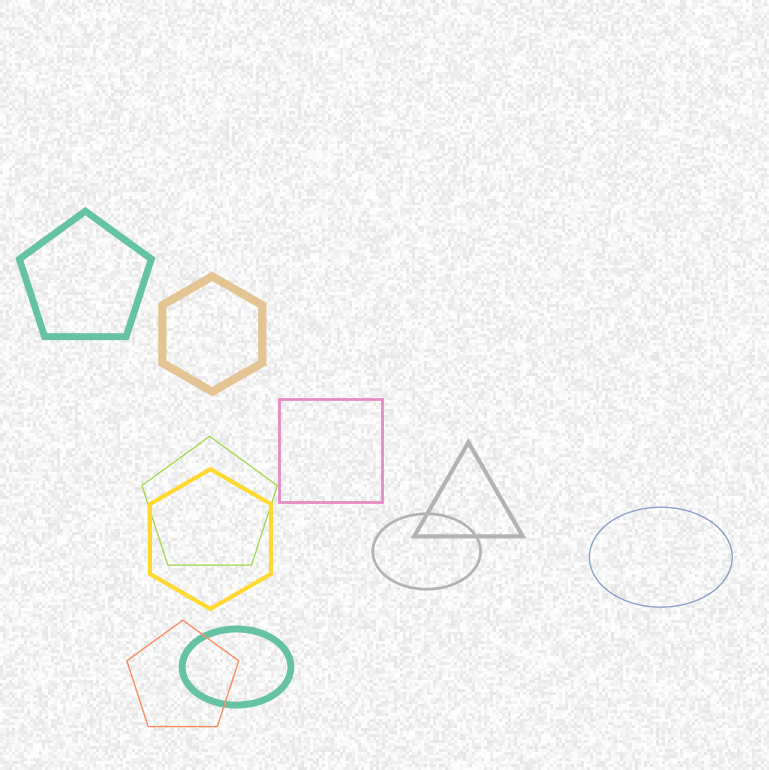[{"shape": "pentagon", "thickness": 2.5, "radius": 0.45, "center": [0.111, 0.636]}, {"shape": "oval", "thickness": 2.5, "radius": 0.35, "center": [0.307, 0.134]}, {"shape": "pentagon", "thickness": 0.5, "radius": 0.38, "center": [0.237, 0.118]}, {"shape": "oval", "thickness": 0.5, "radius": 0.46, "center": [0.858, 0.276]}, {"shape": "square", "thickness": 1, "radius": 0.33, "center": [0.429, 0.415]}, {"shape": "pentagon", "thickness": 0.5, "radius": 0.46, "center": [0.272, 0.341]}, {"shape": "hexagon", "thickness": 1.5, "radius": 0.45, "center": [0.273, 0.3]}, {"shape": "hexagon", "thickness": 3, "radius": 0.37, "center": [0.276, 0.566]}, {"shape": "oval", "thickness": 1, "radius": 0.35, "center": [0.554, 0.284]}, {"shape": "triangle", "thickness": 1.5, "radius": 0.41, "center": [0.608, 0.344]}]